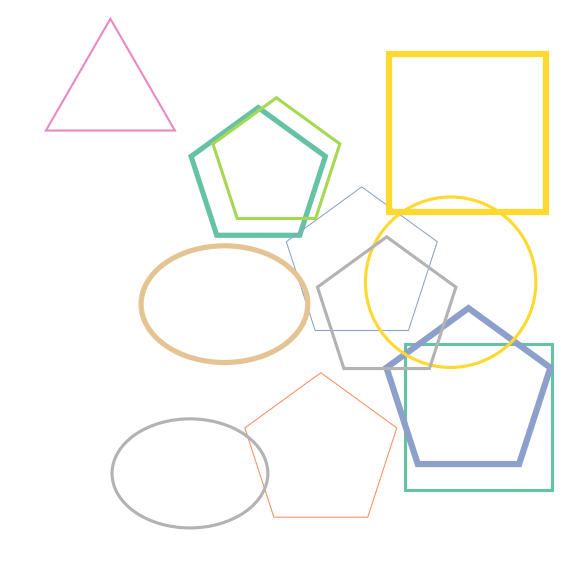[{"shape": "pentagon", "thickness": 2.5, "radius": 0.61, "center": [0.447, 0.691]}, {"shape": "square", "thickness": 1.5, "radius": 0.64, "center": [0.828, 0.277]}, {"shape": "pentagon", "thickness": 0.5, "radius": 0.69, "center": [0.556, 0.215]}, {"shape": "pentagon", "thickness": 3, "radius": 0.75, "center": [0.811, 0.316]}, {"shape": "pentagon", "thickness": 0.5, "radius": 0.69, "center": [0.626, 0.538]}, {"shape": "triangle", "thickness": 1, "radius": 0.64, "center": [0.191, 0.838]}, {"shape": "pentagon", "thickness": 1.5, "radius": 0.58, "center": [0.479, 0.714]}, {"shape": "square", "thickness": 3, "radius": 0.68, "center": [0.81, 0.769]}, {"shape": "circle", "thickness": 1.5, "radius": 0.74, "center": [0.78, 0.51]}, {"shape": "oval", "thickness": 2.5, "radius": 0.72, "center": [0.389, 0.472]}, {"shape": "pentagon", "thickness": 1.5, "radius": 0.63, "center": [0.67, 0.463]}, {"shape": "oval", "thickness": 1.5, "radius": 0.67, "center": [0.329, 0.179]}]